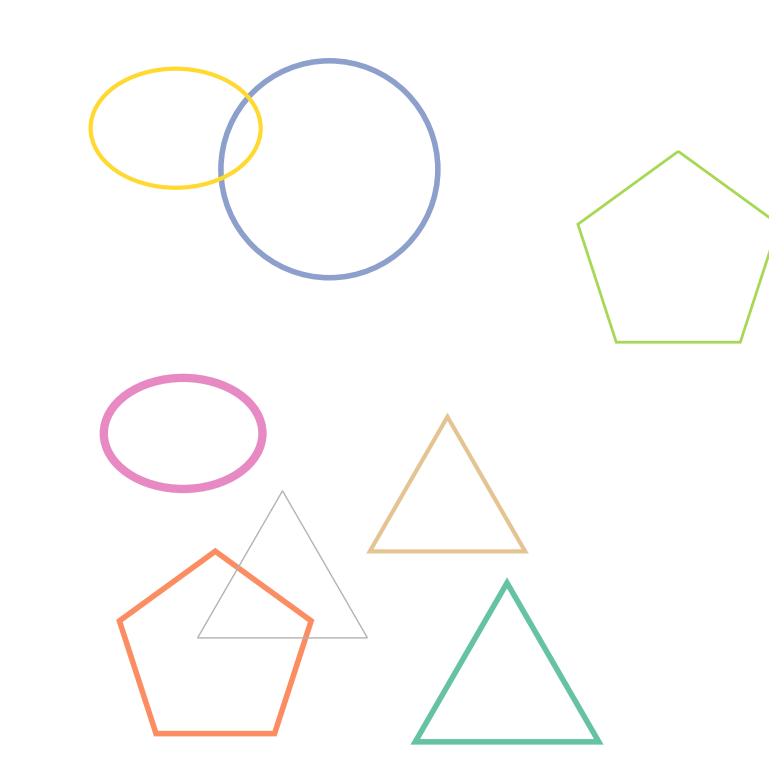[{"shape": "triangle", "thickness": 2, "radius": 0.69, "center": [0.658, 0.105]}, {"shape": "pentagon", "thickness": 2, "radius": 0.65, "center": [0.28, 0.153]}, {"shape": "circle", "thickness": 2, "radius": 0.7, "center": [0.428, 0.78]}, {"shape": "oval", "thickness": 3, "radius": 0.52, "center": [0.238, 0.437]}, {"shape": "pentagon", "thickness": 1, "radius": 0.69, "center": [0.881, 0.666]}, {"shape": "oval", "thickness": 1.5, "radius": 0.55, "center": [0.228, 0.833]}, {"shape": "triangle", "thickness": 1.5, "radius": 0.58, "center": [0.581, 0.342]}, {"shape": "triangle", "thickness": 0.5, "radius": 0.64, "center": [0.367, 0.235]}]